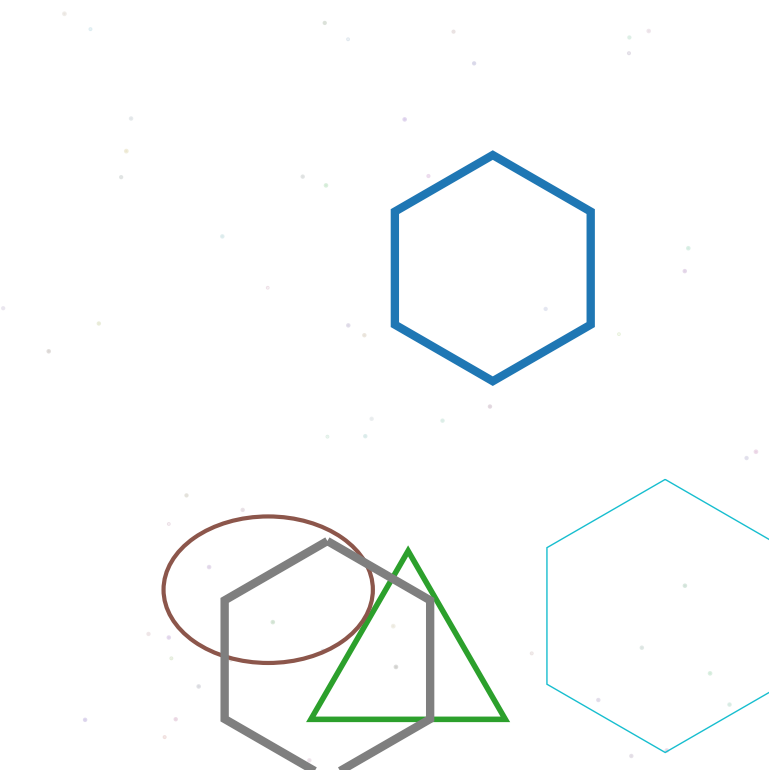[{"shape": "hexagon", "thickness": 3, "radius": 0.73, "center": [0.64, 0.652]}, {"shape": "triangle", "thickness": 2, "radius": 0.73, "center": [0.53, 0.139]}, {"shape": "oval", "thickness": 1.5, "radius": 0.68, "center": [0.348, 0.234]}, {"shape": "hexagon", "thickness": 3, "radius": 0.77, "center": [0.425, 0.143]}, {"shape": "hexagon", "thickness": 0.5, "radius": 0.89, "center": [0.864, 0.2]}]